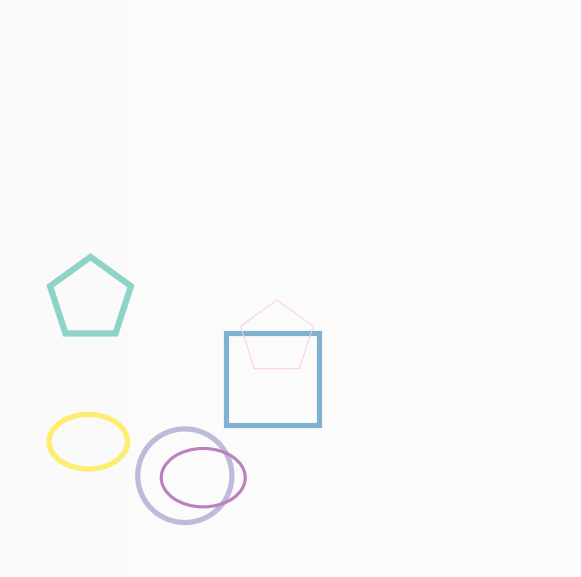[{"shape": "pentagon", "thickness": 3, "radius": 0.37, "center": [0.156, 0.481]}, {"shape": "circle", "thickness": 2.5, "radius": 0.41, "center": [0.318, 0.175]}, {"shape": "square", "thickness": 2.5, "radius": 0.4, "center": [0.469, 0.343]}, {"shape": "pentagon", "thickness": 0.5, "radius": 0.33, "center": [0.476, 0.414]}, {"shape": "oval", "thickness": 1.5, "radius": 0.36, "center": [0.35, 0.172]}, {"shape": "oval", "thickness": 2.5, "radius": 0.34, "center": [0.152, 0.234]}]